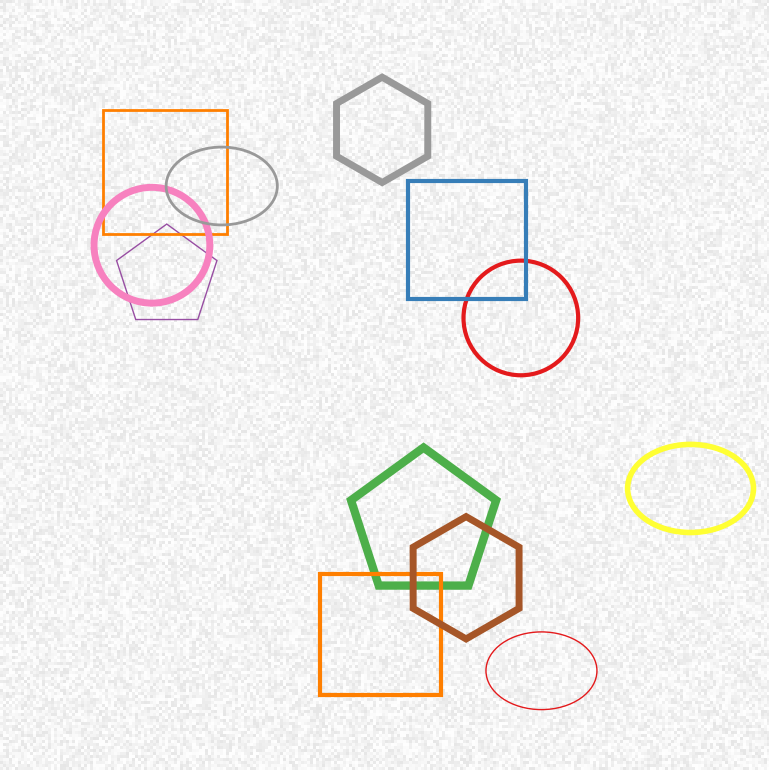[{"shape": "circle", "thickness": 1.5, "radius": 0.37, "center": [0.676, 0.587]}, {"shape": "oval", "thickness": 0.5, "radius": 0.36, "center": [0.703, 0.129]}, {"shape": "square", "thickness": 1.5, "radius": 0.38, "center": [0.606, 0.688]}, {"shape": "pentagon", "thickness": 3, "radius": 0.5, "center": [0.55, 0.32]}, {"shape": "pentagon", "thickness": 0.5, "radius": 0.34, "center": [0.217, 0.64]}, {"shape": "square", "thickness": 1, "radius": 0.4, "center": [0.214, 0.777]}, {"shape": "square", "thickness": 1.5, "radius": 0.39, "center": [0.494, 0.176]}, {"shape": "oval", "thickness": 2, "radius": 0.41, "center": [0.897, 0.366]}, {"shape": "hexagon", "thickness": 2.5, "radius": 0.4, "center": [0.605, 0.25]}, {"shape": "circle", "thickness": 2.5, "radius": 0.38, "center": [0.197, 0.682]}, {"shape": "hexagon", "thickness": 2.5, "radius": 0.34, "center": [0.496, 0.831]}, {"shape": "oval", "thickness": 1, "radius": 0.36, "center": [0.288, 0.758]}]